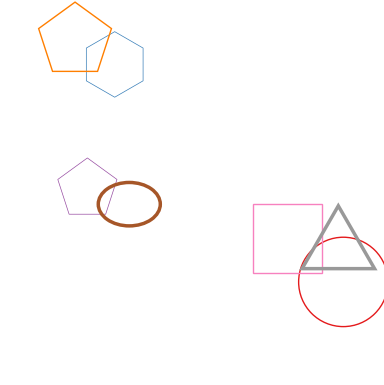[{"shape": "circle", "thickness": 1, "radius": 0.58, "center": [0.892, 0.268]}, {"shape": "hexagon", "thickness": 0.5, "radius": 0.43, "center": [0.298, 0.833]}, {"shape": "pentagon", "thickness": 0.5, "radius": 0.4, "center": [0.227, 0.509]}, {"shape": "pentagon", "thickness": 1, "radius": 0.5, "center": [0.195, 0.895]}, {"shape": "oval", "thickness": 2.5, "radius": 0.4, "center": [0.336, 0.47]}, {"shape": "square", "thickness": 1, "radius": 0.45, "center": [0.747, 0.381]}, {"shape": "triangle", "thickness": 2.5, "radius": 0.54, "center": [0.879, 0.357]}]